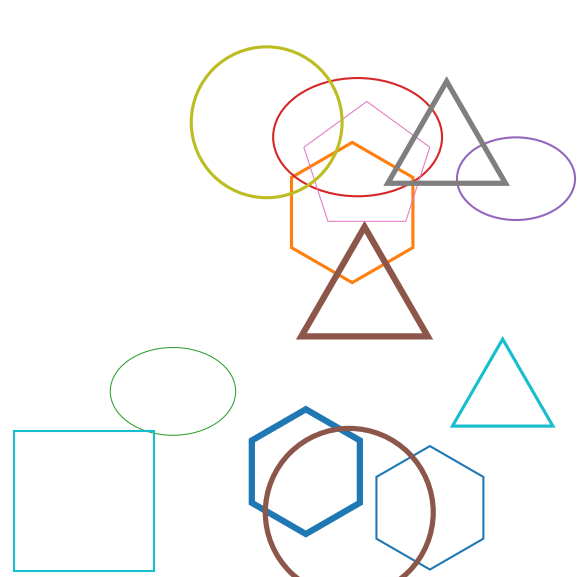[{"shape": "hexagon", "thickness": 1, "radius": 0.53, "center": [0.744, 0.12]}, {"shape": "hexagon", "thickness": 3, "radius": 0.54, "center": [0.53, 0.182]}, {"shape": "hexagon", "thickness": 1.5, "radius": 0.61, "center": [0.61, 0.631]}, {"shape": "oval", "thickness": 0.5, "radius": 0.54, "center": [0.299, 0.321]}, {"shape": "oval", "thickness": 1, "radius": 0.73, "center": [0.619, 0.762]}, {"shape": "oval", "thickness": 1, "radius": 0.51, "center": [0.894, 0.69]}, {"shape": "circle", "thickness": 2.5, "radius": 0.73, "center": [0.605, 0.112]}, {"shape": "triangle", "thickness": 3, "radius": 0.63, "center": [0.631, 0.48]}, {"shape": "pentagon", "thickness": 0.5, "radius": 0.57, "center": [0.635, 0.709]}, {"shape": "triangle", "thickness": 2.5, "radius": 0.59, "center": [0.773, 0.741]}, {"shape": "circle", "thickness": 1.5, "radius": 0.65, "center": [0.462, 0.787]}, {"shape": "square", "thickness": 1, "radius": 0.6, "center": [0.145, 0.132]}, {"shape": "triangle", "thickness": 1.5, "radius": 0.5, "center": [0.87, 0.312]}]